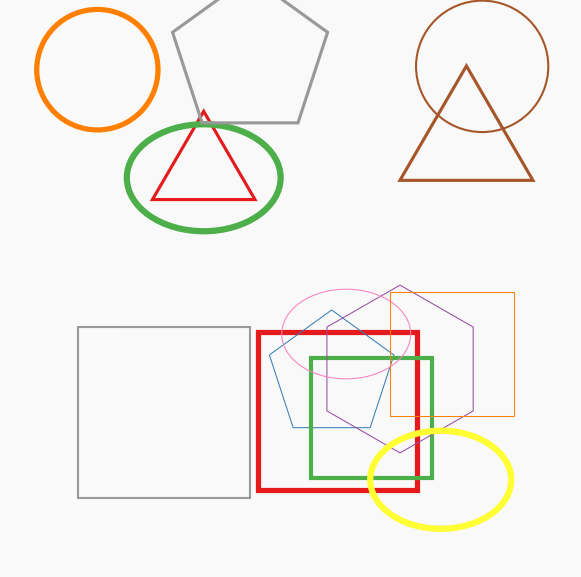[{"shape": "square", "thickness": 2.5, "radius": 0.68, "center": [0.581, 0.287]}, {"shape": "triangle", "thickness": 1.5, "radius": 0.51, "center": [0.35, 0.704]}, {"shape": "pentagon", "thickness": 0.5, "radius": 0.56, "center": [0.571, 0.35]}, {"shape": "square", "thickness": 2, "radius": 0.52, "center": [0.64, 0.276]}, {"shape": "oval", "thickness": 3, "radius": 0.66, "center": [0.35, 0.691]}, {"shape": "hexagon", "thickness": 0.5, "radius": 0.73, "center": [0.688, 0.36]}, {"shape": "square", "thickness": 0.5, "radius": 0.54, "center": [0.778, 0.386]}, {"shape": "circle", "thickness": 2.5, "radius": 0.52, "center": [0.168, 0.878]}, {"shape": "oval", "thickness": 3, "radius": 0.61, "center": [0.758, 0.168]}, {"shape": "circle", "thickness": 1, "radius": 0.57, "center": [0.83, 0.884]}, {"shape": "triangle", "thickness": 1.5, "radius": 0.66, "center": [0.802, 0.753]}, {"shape": "oval", "thickness": 0.5, "radius": 0.55, "center": [0.596, 0.421]}, {"shape": "square", "thickness": 1, "radius": 0.74, "center": [0.282, 0.285]}, {"shape": "pentagon", "thickness": 1.5, "radius": 0.7, "center": [0.43, 0.9]}]